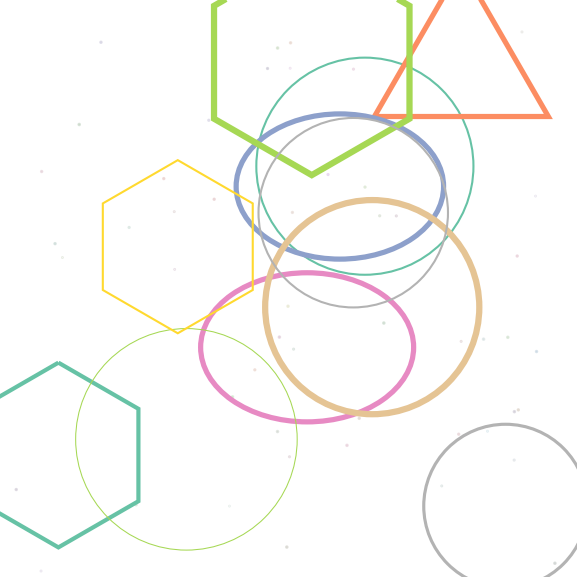[{"shape": "circle", "thickness": 1, "radius": 0.94, "center": [0.632, 0.711]}, {"shape": "hexagon", "thickness": 2, "radius": 0.8, "center": [0.101, 0.211]}, {"shape": "triangle", "thickness": 2.5, "radius": 0.87, "center": [0.799, 0.884]}, {"shape": "oval", "thickness": 2.5, "radius": 0.9, "center": [0.589, 0.676]}, {"shape": "oval", "thickness": 2.5, "radius": 0.92, "center": [0.532, 0.398]}, {"shape": "circle", "thickness": 0.5, "radius": 0.96, "center": [0.323, 0.238]}, {"shape": "hexagon", "thickness": 3, "radius": 0.98, "center": [0.54, 0.891]}, {"shape": "hexagon", "thickness": 1, "radius": 0.75, "center": [0.308, 0.572]}, {"shape": "circle", "thickness": 3, "radius": 0.93, "center": [0.645, 0.467]}, {"shape": "circle", "thickness": 1.5, "radius": 0.71, "center": [0.875, 0.123]}, {"shape": "circle", "thickness": 1, "radius": 0.82, "center": [0.612, 0.631]}]